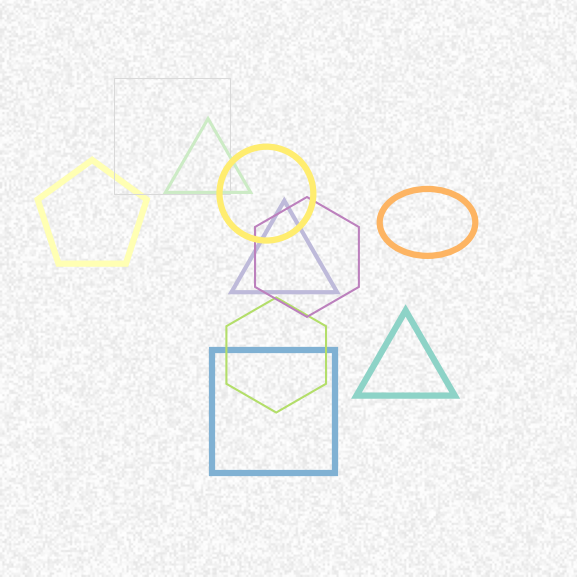[{"shape": "triangle", "thickness": 3, "radius": 0.49, "center": [0.702, 0.363]}, {"shape": "pentagon", "thickness": 3, "radius": 0.5, "center": [0.16, 0.623]}, {"shape": "triangle", "thickness": 2, "radius": 0.53, "center": [0.492, 0.546]}, {"shape": "square", "thickness": 3, "radius": 0.53, "center": [0.473, 0.286]}, {"shape": "oval", "thickness": 3, "radius": 0.41, "center": [0.74, 0.614]}, {"shape": "hexagon", "thickness": 1, "radius": 0.5, "center": [0.478, 0.384]}, {"shape": "square", "thickness": 0.5, "radius": 0.5, "center": [0.298, 0.764]}, {"shape": "hexagon", "thickness": 1, "radius": 0.52, "center": [0.532, 0.554]}, {"shape": "triangle", "thickness": 1.5, "radius": 0.43, "center": [0.36, 0.709]}, {"shape": "circle", "thickness": 3, "radius": 0.41, "center": [0.461, 0.664]}]